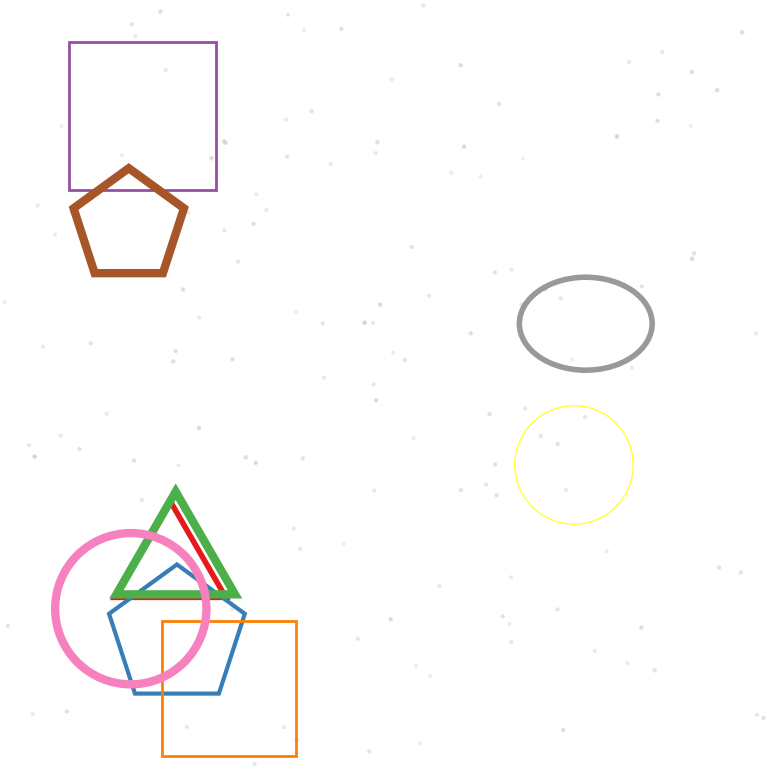[{"shape": "triangle", "thickness": 2, "radius": 0.42, "center": [0.221, 0.266]}, {"shape": "pentagon", "thickness": 1.5, "radius": 0.46, "center": [0.23, 0.174]}, {"shape": "triangle", "thickness": 3, "radius": 0.44, "center": [0.228, 0.273]}, {"shape": "square", "thickness": 1, "radius": 0.48, "center": [0.185, 0.85]}, {"shape": "square", "thickness": 1, "radius": 0.44, "center": [0.298, 0.106]}, {"shape": "circle", "thickness": 0.5, "radius": 0.38, "center": [0.745, 0.396]}, {"shape": "pentagon", "thickness": 3, "radius": 0.38, "center": [0.167, 0.706]}, {"shape": "circle", "thickness": 3, "radius": 0.49, "center": [0.17, 0.209]}, {"shape": "oval", "thickness": 2, "radius": 0.43, "center": [0.761, 0.58]}]